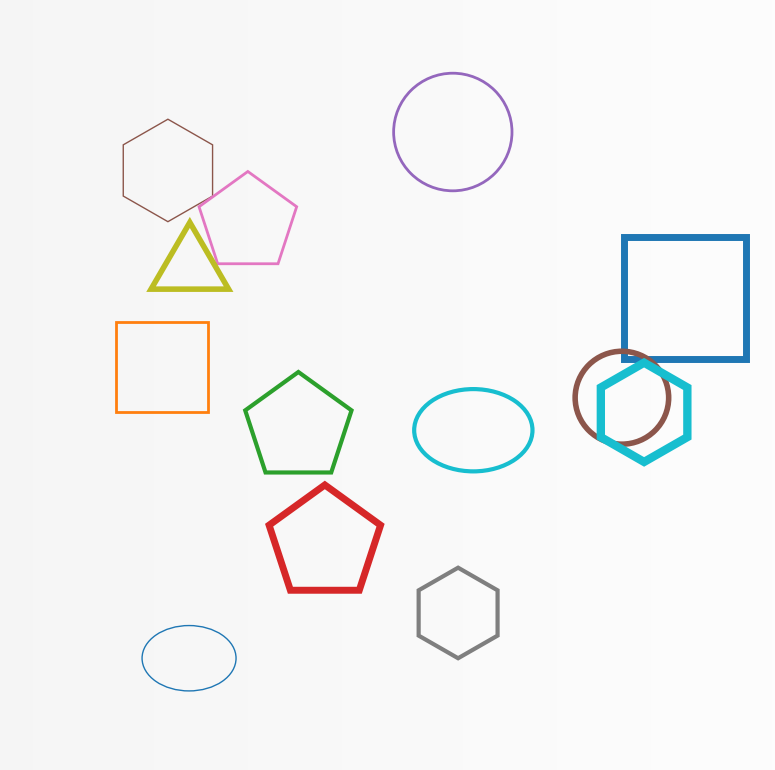[{"shape": "square", "thickness": 2.5, "radius": 0.39, "center": [0.884, 0.613]}, {"shape": "oval", "thickness": 0.5, "radius": 0.3, "center": [0.244, 0.145]}, {"shape": "square", "thickness": 1, "radius": 0.29, "center": [0.209, 0.523]}, {"shape": "pentagon", "thickness": 1.5, "radius": 0.36, "center": [0.385, 0.445]}, {"shape": "pentagon", "thickness": 2.5, "radius": 0.38, "center": [0.419, 0.295]}, {"shape": "circle", "thickness": 1, "radius": 0.38, "center": [0.584, 0.829]}, {"shape": "hexagon", "thickness": 0.5, "radius": 0.33, "center": [0.217, 0.779]}, {"shape": "circle", "thickness": 2, "radius": 0.3, "center": [0.802, 0.483]}, {"shape": "pentagon", "thickness": 1, "radius": 0.33, "center": [0.32, 0.711]}, {"shape": "hexagon", "thickness": 1.5, "radius": 0.29, "center": [0.591, 0.204]}, {"shape": "triangle", "thickness": 2, "radius": 0.29, "center": [0.245, 0.653]}, {"shape": "hexagon", "thickness": 3, "radius": 0.32, "center": [0.831, 0.465]}, {"shape": "oval", "thickness": 1.5, "radius": 0.38, "center": [0.611, 0.441]}]